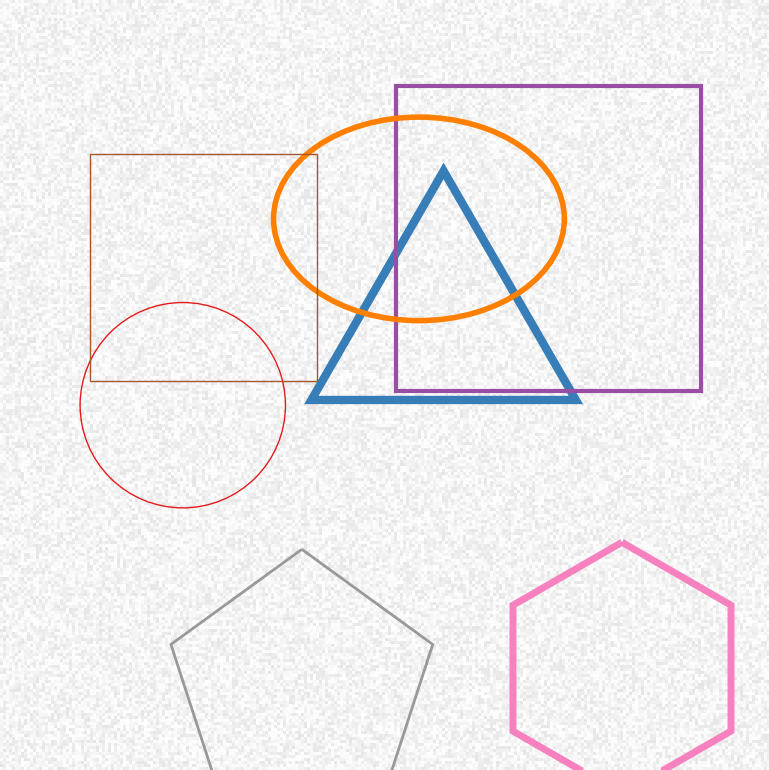[{"shape": "circle", "thickness": 0.5, "radius": 0.67, "center": [0.237, 0.474]}, {"shape": "triangle", "thickness": 3, "radius": 0.99, "center": [0.576, 0.58]}, {"shape": "square", "thickness": 1.5, "radius": 0.99, "center": [0.712, 0.69]}, {"shape": "oval", "thickness": 2, "radius": 0.94, "center": [0.544, 0.716]}, {"shape": "square", "thickness": 0.5, "radius": 0.74, "center": [0.265, 0.652]}, {"shape": "hexagon", "thickness": 2.5, "radius": 0.82, "center": [0.808, 0.132]}, {"shape": "pentagon", "thickness": 1, "radius": 0.89, "center": [0.392, 0.108]}]